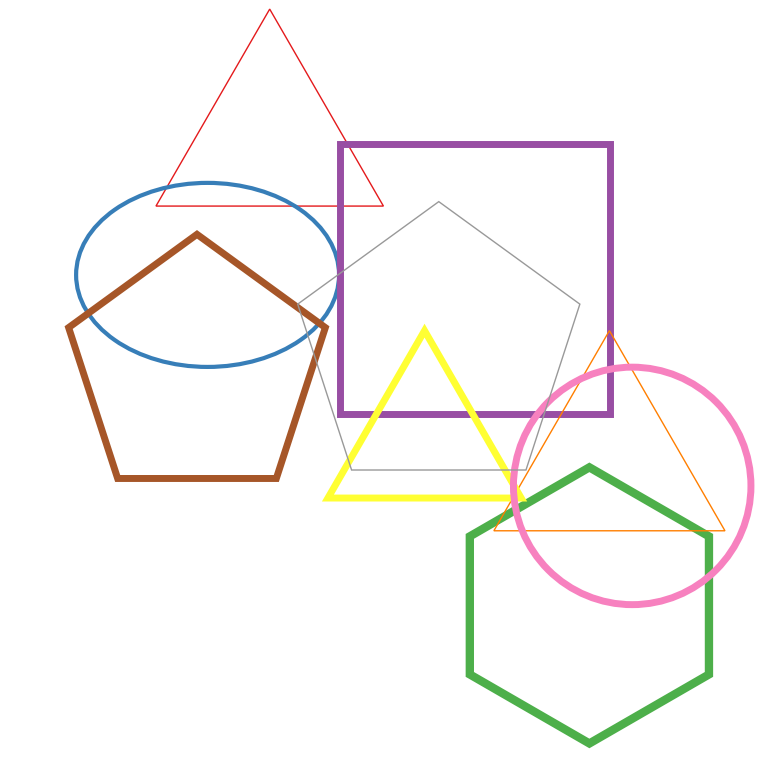[{"shape": "triangle", "thickness": 0.5, "radius": 0.85, "center": [0.35, 0.818]}, {"shape": "oval", "thickness": 1.5, "radius": 0.85, "center": [0.27, 0.643]}, {"shape": "hexagon", "thickness": 3, "radius": 0.9, "center": [0.765, 0.214]}, {"shape": "square", "thickness": 2.5, "radius": 0.88, "center": [0.617, 0.637]}, {"shape": "triangle", "thickness": 0.5, "radius": 0.87, "center": [0.791, 0.397]}, {"shape": "triangle", "thickness": 2.5, "radius": 0.72, "center": [0.551, 0.426]}, {"shape": "pentagon", "thickness": 2.5, "radius": 0.88, "center": [0.256, 0.52]}, {"shape": "circle", "thickness": 2.5, "radius": 0.77, "center": [0.821, 0.369]}, {"shape": "pentagon", "thickness": 0.5, "radius": 0.96, "center": [0.57, 0.545]}]